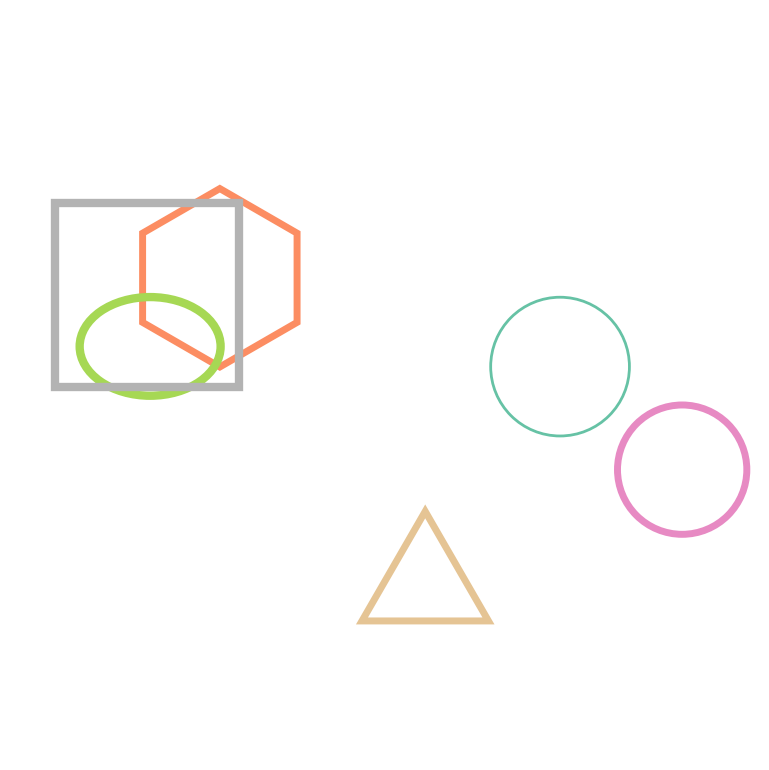[{"shape": "circle", "thickness": 1, "radius": 0.45, "center": [0.727, 0.524]}, {"shape": "hexagon", "thickness": 2.5, "radius": 0.58, "center": [0.285, 0.639]}, {"shape": "circle", "thickness": 2.5, "radius": 0.42, "center": [0.886, 0.39]}, {"shape": "oval", "thickness": 3, "radius": 0.46, "center": [0.195, 0.55]}, {"shape": "triangle", "thickness": 2.5, "radius": 0.47, "center": [0.552, 0.241]}, {"shape": "square", "thickness": 3, "radius": 0.6, "center": [0.191, 0.616]}]